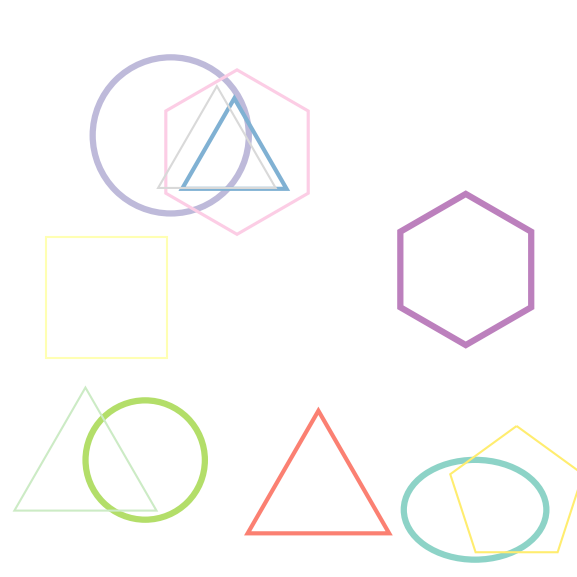[{"shape": "oval", "thickness": 3, "radius": 0.62, "center": [0.823, 0.116]}, {"shape": "square", "thickness": 1, "radius": 0.52, "center": [0.185, 0.483]}, {"shape": "circle", "thickness": 3, "radius": 0.68, "center": [0.296, 0.765]}, {"shape": "triangle", "thickness": 2, "radius": 0.71, "center": [0.551, 0.146]}, {"shape": "triangle", "thickness": 2, "radius": 0.52, "center": [0.406, 0.724]}, {"shape": "circle", "thickness": 3, "radius": 0.52, "center": [0.251, 0.203]}, {"shape": "hexagon", "thickness": 1.5, "radius": 0.71, "center": [0.41, 0.736]}, {"shape": "triangle", "thickness": 1, "radius": 0.59, "center": [0.376, 0.732]}, {"shape": "hexagon", "thickness": 3, "radius": 0.65, "center": [0.807, 0.532]}, {"shape": "triangle", "thickness": 1, "radius": 0.71, "center": [0.148, 0.186]}, {"shape": "pentagon", "thickness": 1, "radius": 0.6, "center": [0.895, 0.141]}]